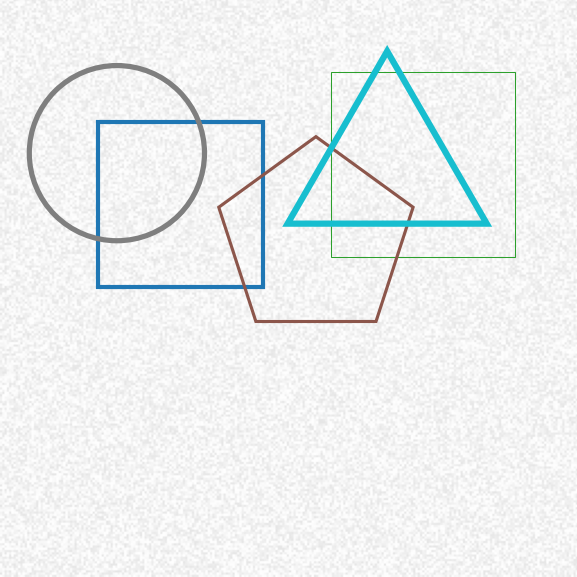[{"shape": "square", "thickness": 2, "radius": 0.72, "center": [0.312, 0.645]}, {"shape": "square", "thickness": 0.5, "radius": 0.8, "center": [0.732, 0.715]}, {"shape": "pentagon", "thickness": 1.5, "radius": 0.88, "center": [0.547, 0.586]}, {"shape": "circle", "thickness": 2.5, "radius": 0.76, "center": [0.202, 0.734]}, {"shape": "triangle", "thickness": 3, "radius": 1.0, "center": [0.67, 0.711]}]